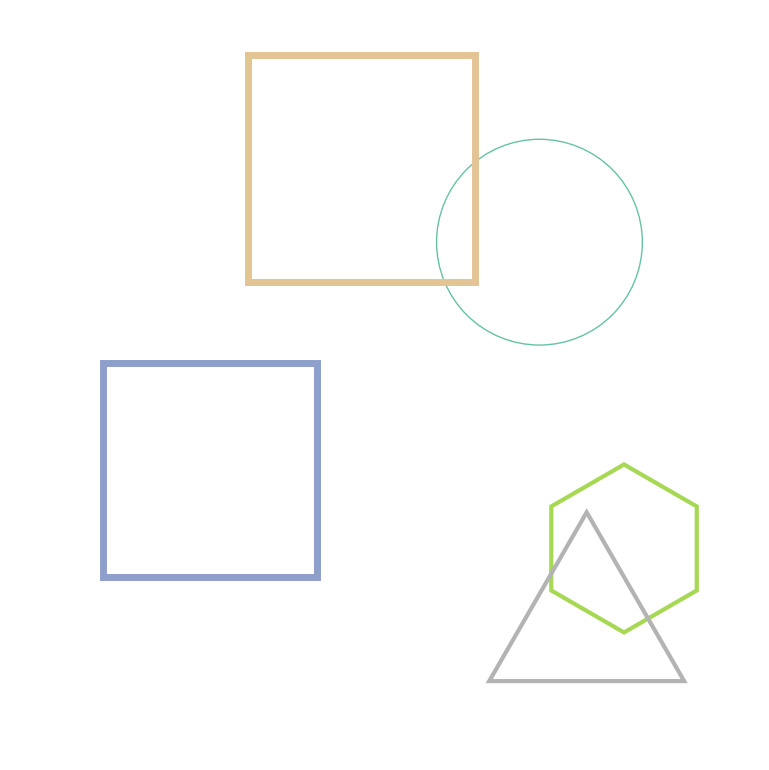[{"shape": "circle", "thickness": 0.5, "radius": 0.67, "center": [0.701, 0.686]}, {"shape": "square", "thickness": 2.5, "radius": 0.7, "center": [0.273, 0.389]}, {"shape": "hexagon", "thickness": 1.5, "radius": 0.55, "center": [0.81, 0.288]}, {"shape": "square", "thickness": 2.5, "radius": 0.74, "center": [0.469, 0.782]}, {"shape": "triangle", "thickness": 1.5, "radius": 0.73, "center": [0.762, 0.189]}]